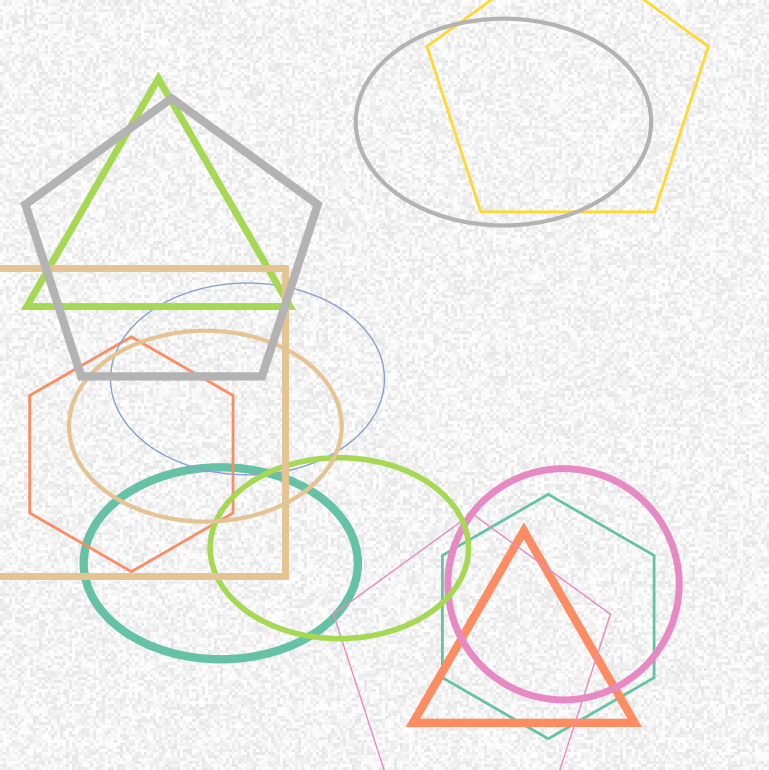[{"shape": "hexagon", "thickness": 1, "radius": 0.79, "center": [0.712, 0.199]}, {"shape": "oval", "thickness": 3, "radius": 0.89, "center": [0.287, 0.268]}, {"shape": "triangle", "thickness": 3, "radius": 0.83, "center": [0.68, 0.144]}, {"shape": "hexagon", "thickness": 1, "radius": 0.76, "center": [0.171, 0.41]}, {"shape": "oval", "thickness": 0.5, "radius": 0.89, "center": [0.321, 0.508]}, {"shape": "circle", "thickness": 2.5, "radius": 0.75, "center": [0.732, 0.241]}, {"shape": "pentagon", "thickness": 0.5, "radius": 0.95, "center": [0.613, 0.144]}, {"shape": "triangle", "thickness": 2.5, "radius": 0.99, "center": [0.206, 0.701]}, {"shape": "oval", "thickness": 2, "radius": 0.84, "center": [0.441, 0.288]}, {"shape": "pentagon", "thickness": 1, "radius": 0.96, "center": [0.737, 0.88]}, {"shape": "oval", "thickness": 1.5, "radius": 0.89, "center": [0.267, 0.447]}, {"shape": "square", "thickness": 2.5, "radius": 1.0, "center": [0.17, 0.452]}, {"shape": "pentagon", "thickness": 3, "radius": 1.0, "center": [0.223, 0.673]}, {"shape": "oval", "thickness": 1.5, "radius": 0.96, "center": [0.654, 0.841]}]